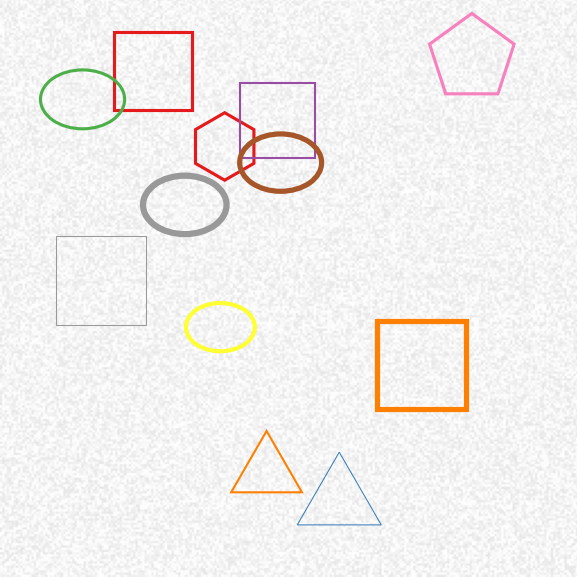[{"shape": "square", "thickness": 1.5, "radius": 0.34, "center": [0.265, 0.876]}, {"shape": "hexagon", "thickness": 1.5, "radius": 0.29, "center": [0.389, 0.745]}, {"shape": "triangle", "thickness": 0.5, "radius": 0.42, "center": [0.587, 0.132]}, {"shape": "oval", "thickness": 1.5, "radius": 0.36, "center": [0.143, 0.827]}, {"shape": "square", "thickness": 1, "radius": 0.33, "center": [0.481, 0.791]}, {"shape": "triangle", "thickness": 1, "radius": 0.35, "center": [0.462, 0.182]}, {"shape": "square", "thickness": 2.5, "radius": 0.38, "center": [0.73, 0.367]}, {"shape": "oval", "thickness": 2, "radius": 0.3, "center": [0.382, 0.433]}, {"shape": "oval", "thickness": 2.5, "radius": 0.35, "center": [0.486, 0.718]}, {"shape": "pentagon", "thickness": 1.5, "radius": 0.38, "center": [0.817, 0.899]}, {"shape": "oval", "thickness": 3, "radius": 0.36, "center": [0.32, 0.644]}, {"shape": "square", "thickness": 0.5, "radius": 0.39, "center": [0.174, 0.513]}]